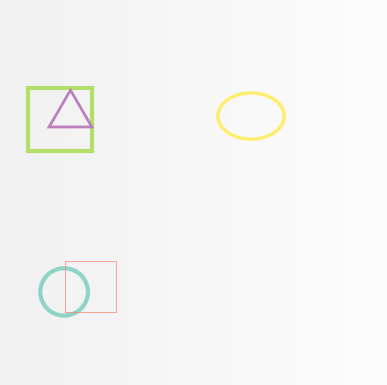[{"shape": "circle", "thickness": 3, "radius": 0.31, "center": [0.166, 0.242]}, {"shape": "square", "thickness": 0.5, "radius": 0.33, "center": [0.234, 0.256]}, {"shape": "square", "thickness": 3, "radius": 0.41, "center": [0.155, 0.69]}, {"shape": "triangle", "thickness": 2, "radius": 0.32, "center": [0.182, 0.702]}, {"shape": "oval", "thickness": 2.5, "radius": 0.43, "center": [0.648, 0.699]}]